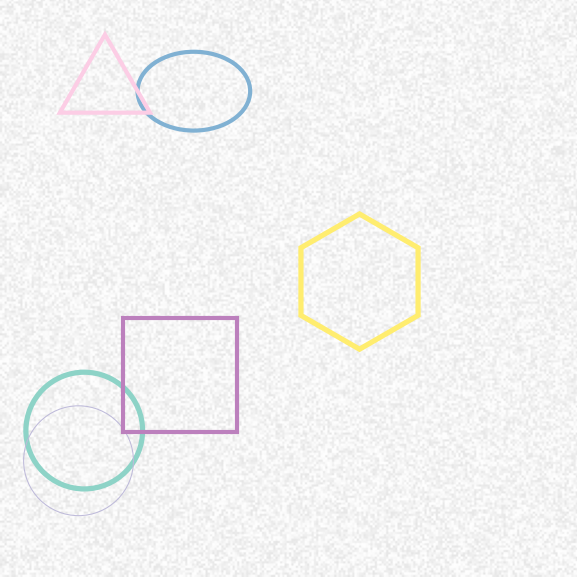[{"shape": "circle", "thickness": 2.5, "radius": 0.51, "center": [0.146, 0.254]}, {"shape": "circle", "thickness": 0.5, "radius": 0.48, "center": [0.136, 0.201]}, {"shape": "oval", "thickness": 2, "radius": 0.49, "center": [0.336, 0.841]}, {"shape": "triangle", "thickness": 2, "radius": 0.45, "center": [0.182, 0.849]}, {"shape": "square", "thickness": 2, "radius": 0.49, "center": [0.311, 0.349]}, {"shape": "hexagon", "thickness": 2.5, "radius": 0.59, "center": [0.623, 0.512]}]